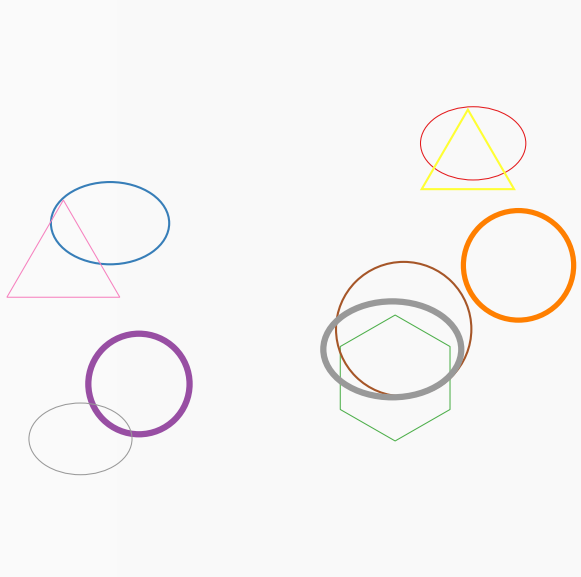[{"shape": "oval", "thickness": 0.5, "radius": 0.45, "center": [0.814, 0.751]}, {"shape": "oval", "thickness": 1, "radius": 0.51, "center": [0.189, 0.613]}, {"shape": "hexagon", "thickness": 0.5, "radius": 0.55, "center": [0.68, 0.345]}, {"shape": "circle", "thickness": 3, "radius": 0.44, "center": [0.239, 0.334]}, {"shape": "circle", "thickness": 2.5, "radius": 0.47, "center": [0.892, 0.54]}, {"shape": "triangle", "thickness": 1, "radius": 0.46, "center": [0.805, 0.717]}, {"shape": "circle", "thickness": 1, "radius": 0.58, "center": [0.695, 0.429]}, {"shape": "triangle", "thickness": 0.5, "radius": 0.56, "center": [0.109, 0.541]}, {"shape": "oval", "thickness": 0.5, "radius": 0.44, "center": [0.138, 0.239]}, {"shape": "oval", "thickness": 3, "radius": 0.59, "center": [0.675, 0.394]}]